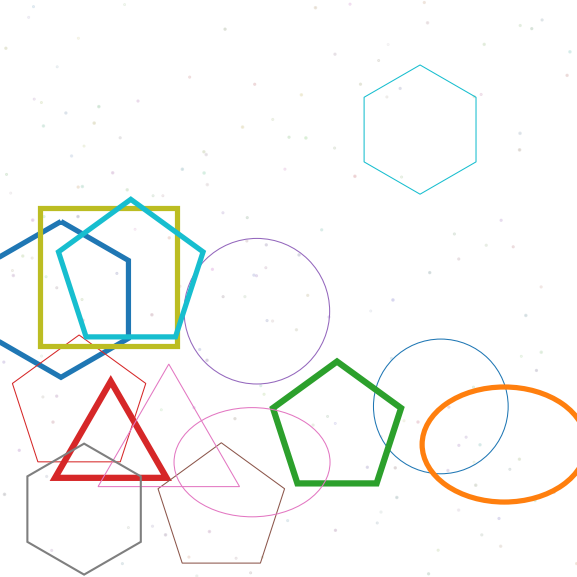[{"shape": "hexagon", "thickness": 2.5, "radius": 0.67, "center": [0.106, 0.481]}, {"shape": "circle", "thickness": 0.5, "radius": 0.58, "center": [0.763, 0.295]}, {"shape": "oval", "thickness": 2.5, "radius": 0.71, "center": [0.873, 0.229]}, {"shape": "pentagon", "thickness": 3, "radius": 0.58, "center": [0.584, 0.256]}, {"shape": "pentagon", "thickness": 0.5, "radius": 0.61, "center": [0.137, 0.298]}, {"shape": "triangle", "thickness": 3, "radius": 0.56, "center": [0.192, 0.227]}, {"shape": "circle", "thickness": 0.5, "radius": 0.63, "center": [0.445, 0.46]}, {"shape": "pentagon", "thickness": 0.5, "radius": 0.58, "center": [0.383, 0.117]}, {"shape": "oval", "thickness": 0.5, "radius": 0.68, "center": [0.436, 0.199]}, {"shape": "triangle", "thickness": 0.5, "radius": 0.71, "center": [0.292, 0.227]}, {"shape": "hexagon", "thickness": 1, "radius": 0.57, "center": [0.146, 0.118]}, {"shape": "square", "thickness": 2.5, "radius": 0.6, "center": [0.188, 0.52]}, {"shape": "hexagon", "thickness": 0.5, "radius": 0.56, "center": [0.727, 0.775]}, {"shape": "pentagon", "thickness": 2.5, "radius": 0.66, "center": [0.226, 0.522]}]